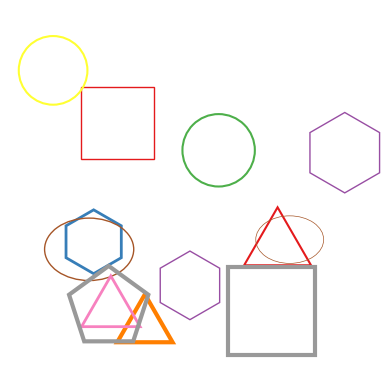[{"shape": "triangle", "thickness": 1.5, "radius": 0.5, "center": [0.721, 0.361]}, {"shape": "square", "thickness": 1, "radius": 0.47, "center": [0.305, 0.681]}, {"shape": "hexagon", "thickness": 2, "radius": 0.41, "center": [0.243, 0.372]}, {"shape": "circle", "thickness": 1.5, "radius": 0.47, "center": [0.568, 0.61]}, {"shape": "hexagon", "thickness": 1, "radius": 0.45, "center": [0.493, 0.259]}, {"shape": "hexagon", "thickness": 1, "radius": 0.52, "center": [0.895, 0.603]}, {"shape": "triangle", "thickness": 3, "radius": 0.42, "center": [0.376, 0.153]}, {"shape": "circle", "thickness": 1.5, "radius": 0.45, "center": [0.138, 0.817]}, {"shape": "oval", "thickness": 1, "radius": 0.58, "center": [0.232, 0.352]}, {"shape": "oval", "thickness": 0.5, "radius": 0.44, "center": [0.753, 0.378]}, {"shape": "triangle", "thickness": 2, "radius": 0.44, "center": [0.288, 0.195]}, {"shape": "square", "thickness": 3, "radius": 0.57, "center": [0.705, 0.193]}, {"shape": "pentagon", "thickness": 3, "radius": 0.54, "center": [0.282, 0.201]}]